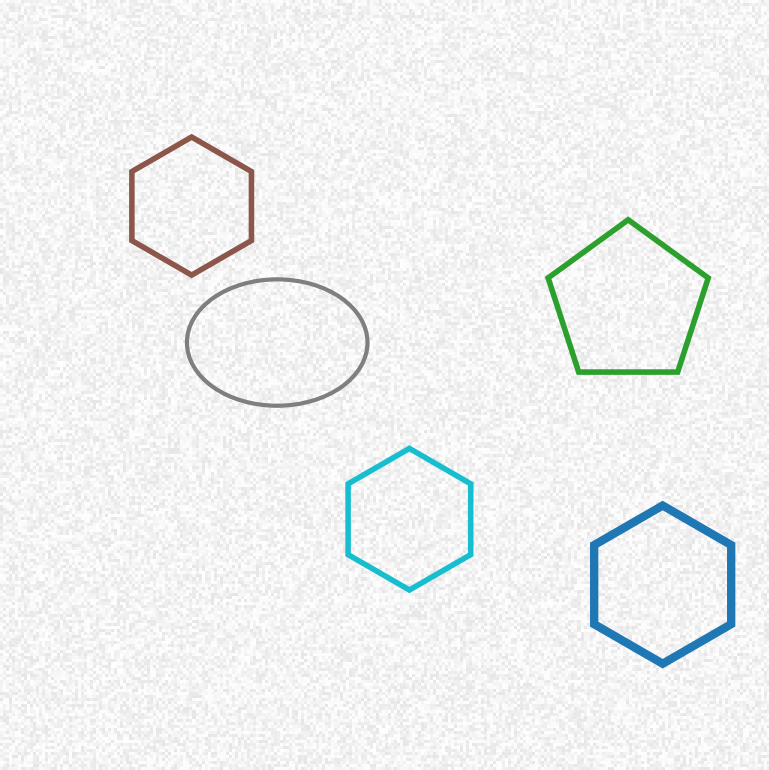[{"shape": "hexagon", "thickness": 3, "radius": 0.51, "center": [0.861, 0.241]}, {"shape": "pentagon", "thickness": 2, "radius": 0.55, "center": [0.816, 0.605]}, {"shape": "hexagon", "thickness": 2, "radius": 0.45, "center": [0.249, 0.732]}, {"shape": "oval", "thickness": 1.5, "radius": 0.59, "center": [0.36, 0.555]}, {"shape": "hexagon", "thickness": 2, "radius": 0.46, "center": [0.532, 0.326]}]